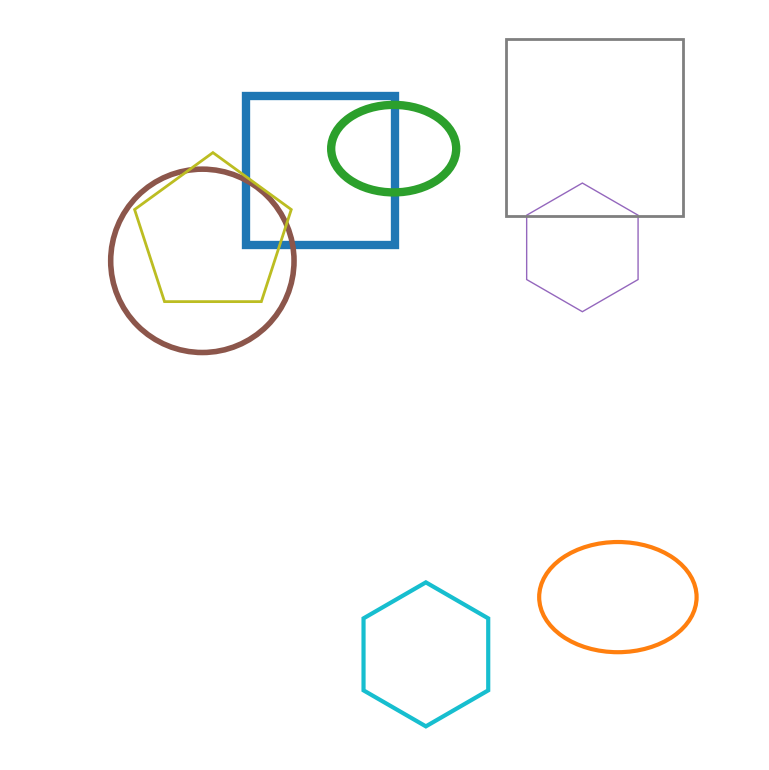[{"shape": "square", "thickness": 3, "radius": 0.48, "center": [0.416, 0.778]}, {"shape": "oval", "thickness": 1.5, "radius": 0.51, "center": [0.802, 0.225]}, {"shape": "oval", "thickness": 3, "radius": 0.41, "center": [0.511, 0.807]}, {"shape": "hexagon", "thickness": 0.5, "radius": 0.42, "center": [0.756, 0.679]}, {"shape": "circle", "thickness": 2, "radius": 0.6, "center": [0.263, 0.661]}, {"shape": "square", "thickness": 1, "radius": 0.57, "center": [0.772, 0.834]}, {"shape": "pentagon", "thickness": 1, "radius": 0.53, "center": [0.277, 0.695]}, {"shape": "hexagon", "thickness": 1.5, "radius": 0.47, "center": [0.553, 0.15]}]